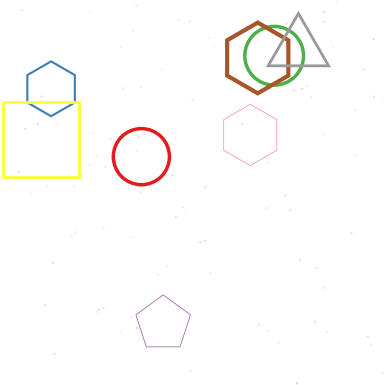[{"shape": "circle", "thickness": 2.5, "radius": 0.36, "center": [0.367, 0.593]}, {"shape": "hexagon", "thickness": 1.5, "radius": 0.36, "center": [0.133, 0.769]}, {"shape": "circle", "thickness": 2.5, "radius": 0.38, "center": [0.712, 0.855]}, {"shape": "pentagon", "thickness": 0.5, "radius": 0.37, "center": [0.424, 0.159]}, {"shape": "square", "thickness": 2, "radius": 0.49, "center": [0.106, 0.638]}, {"shape": "hexagon", "thickness": 3, "radius": 0.46, "center": [0.669, 0.849]}, {"shape": "hexagon", "thickness": 0.5, "radius": 0.4, "center": [0.65, 0.65]}, {"shape": "triangle", "thickness": 2, "radius": 0.45, "center": [0.775, 0.874]}]